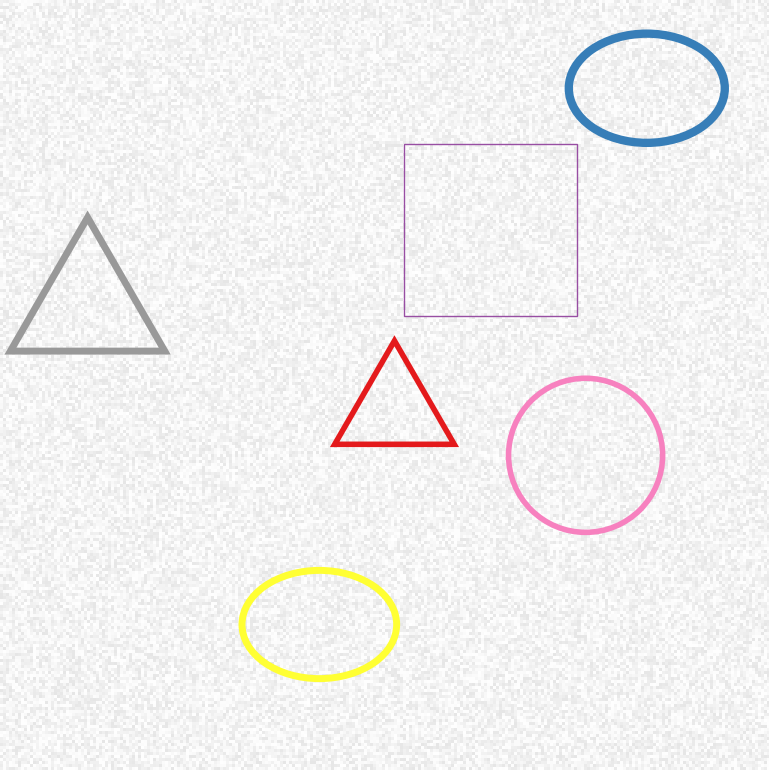[{"shape": "triangle", "thickness": 2, "radius": 0.45, "center": [0.512, 0.468]}, {"shape": "oval", "thickness": 3, "radius": 0.51, "center": [0.84, 0.885]}, {"shape": "square", "thickness": 0.5, "radius": 0.56, "center": [0.637, 0.702]}, {"shape": "oval", "thickness": 2.5, "radius": 0.5, "center": [0.415, 0.189]}, {"shape": "circle", "thickness": 2, "radius": 0.5, "center": [0.761, 0.409]}, {"shape": "triangle", "thickness": 2.5, "radius": 0.58, "center": [0.114, 0.602]}]